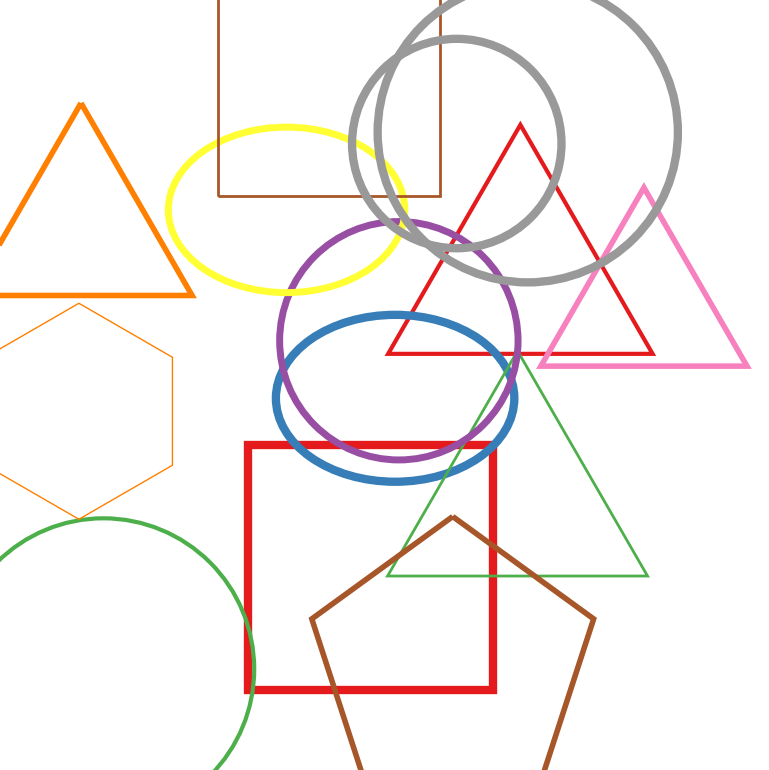[{"shape": "triangle", "thickness": 1.5, "radius": 0.99, "center": [0.676, 0.64]}, {"shape": "square", "thickness": 3, "radius": 0.8, "center": [0.481, 0.263]}, {"shape": "oval", "thickness": 3, "radius": 0.77, "center": [0.513, 0.483]}, {"shape": "triangle", "thickness": 1, "radius": 0.97, "center": [0.672, 0.349]}, {"shape": "circle", "thickness": 1.5, "radius": 0.98, "center": [0.134, 0.131]}, {"shape": "circle", "thickness": 2.5, "radius": 0.77, "center": [0.518, 0.557]}, {"shape": "triangle", "thickness": 2, "radius": 0.83, "center": [0.105, 0.7]}, {"shape": "hexagon", "thickness": 0.5, "radius": 0.7, "center": [0.102, 0.466]}, {"shape": "oval", "thickness": 2.5, "radius": 0.77, "center": [0.372, 0.727]}, {"shape": "pentagon", "thickness": 2, "radius": 0.96, "center": [0.588, 0.137]}, {"shape": "square", "thickness": 1, "radius": 0.72, "center": [0.428, 0.89]}, {"shape": "triangle", "thickness": 2, "radius": 0.77, "center": [0.836, 0.602]}, {"shape": "circle", "thickness": 3, "radius": 0.97, "center": [0.685, 0.828]}, {"shape": "circle", "thickness": 3, "radius": 0.68, "center": [0.593, 0.814]}]